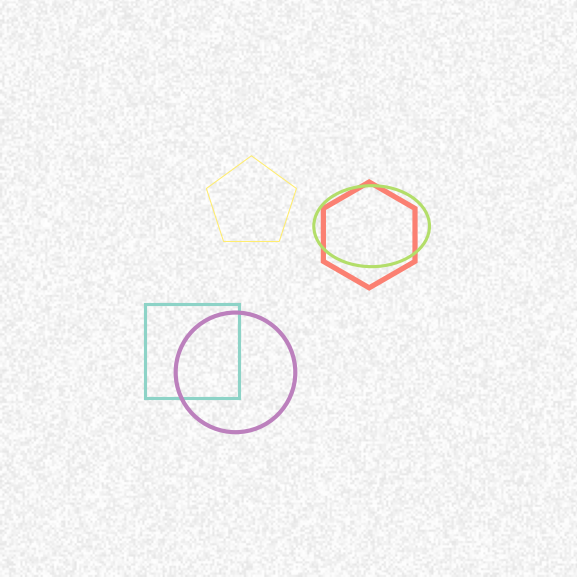[{"shape": "square", "thickness": 1.5, "radius": 0.41, "center": [0.332, 0.391]}, {"shape": "hexagon", "thickness": 2.5, "radius": 0.46, "center": [0.639, 0.592]}, {"shape": "oval", "thickness": 1.5, "radius": 0.5, "center": [0.644, 0.608]}, {"shape": "circle", "thickness": 2, "radius": 0.52, "center": [0.408, 0.354]}, {"shape": "pentagon", "thickness": 0.5, "radius": 0.41, "center": [0.435, 0.647]}]